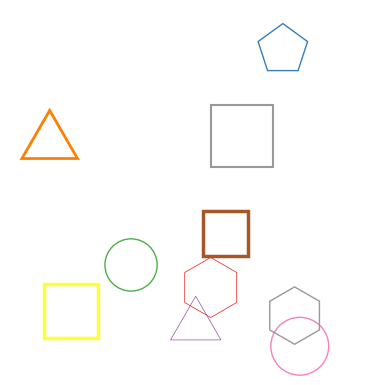[{"shape": "hexagon", "thickness": 0.5, "radius": 0.39, "center": [0.547, 0.253]}, {"shape": "pentagon", "thickness": 1, "radius": 0.34, "center": [0.735, 0.871]}, {"shape": "circle", "thickness": 1, "radius": 0.34, "center": [0.34, 0.312]}, {"shape": "triangle", "thickness": 0.5, "radius": 0.38, "center": [0.508, 0.155]}, {"shape": "triangle", "thickness": 2, "radius": 0.42, "center": [0.129, 0.63]}, {"shape": "square", "thickness": 2.5, "radius": 0.35, "center": [0.184, 0.192]}, {"shape": "square", "thickness": 2.5, "radius": 0.29, "center": [0.586, 0.394]}, {"shape": "circle", "thickness": 1, "radius": 0.38, "center": [0.779, 0.101]}, {"shape": "hexagon", "thickness": 1, "radius": 0.37, "center": [0.765, 0.18]}, {"shape": "square", "thickness": 1.5, "radius": 0.4, "center": [0.629, 0.647]}]